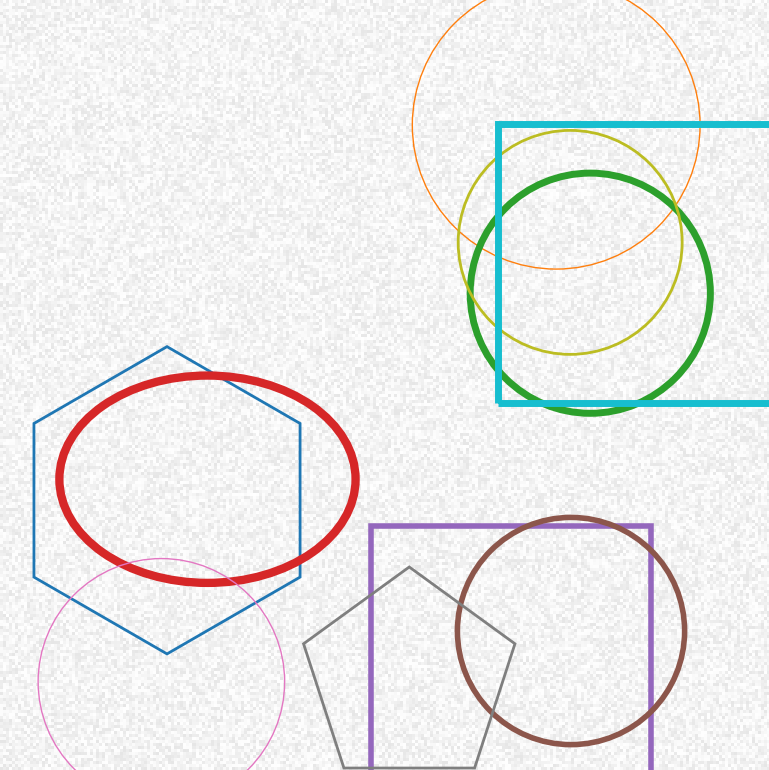[{"shape": "hexagon", "thickness": 1, "radius": 1.0, "center": [0.217, 0.35]}, {"shape": "circle", "thickness": 0.5, "radius": 0.93, "center": [0.722, 0.837]}, {"shape": "circle", "thickness": 2.5, "radius": 0.78, "center": [0.767, 0.619]}, {"shape": "oval", "thickness": 3, "radius": 0.96, "center": [0.269, 0.378]}, {"shape": "square", "thickness": 2, "radius": 0.91, "center": [0.664, 0.136]}, {"shape": "circle", "thickness": 2, "radius": 0.74, "center": [0.742, 0.18]}, {"shape": "circle", "thickness": 0.5, "radius": 0.8, "center": [0.21, 0.115]}, {"shape": "pentagon", "thickness": 1, "radius": 0.72, "center": [0.531, 0.119]}, {"shape": "circle", "thickness": 1, "radius": 0.73, "center": [0.74, 0.685]}, {"shape": "square", "thickness": 2.5, "radius": 0.9, "center": [0.828, 0.658]}]